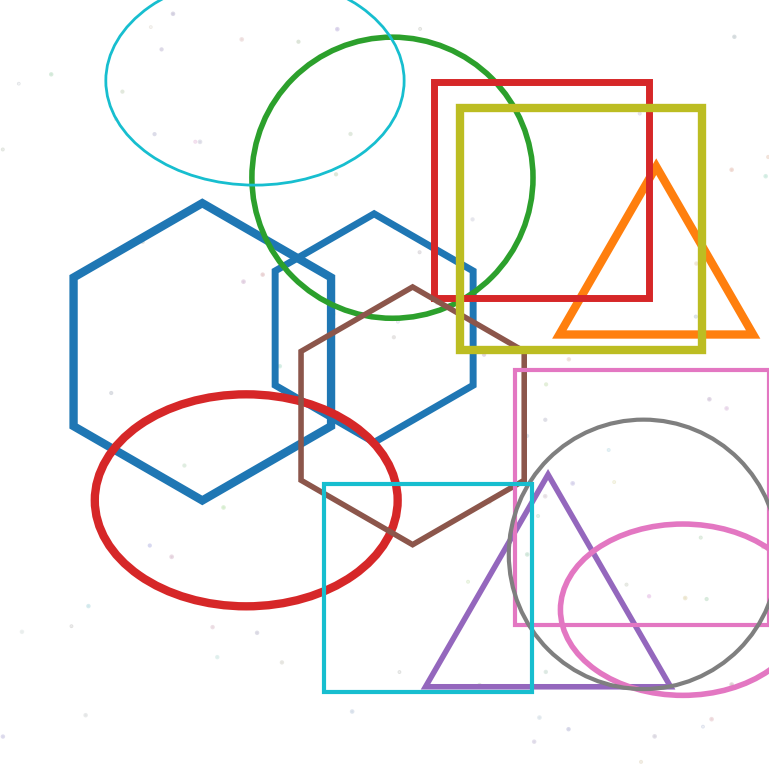[{"shape": "hexagon", "thickness": 3, "radius": 0.97, "center": [0.263, 0.543]}, {"shape": "hexagon", "thickness": 2.5, "radius": 0.74, "center": [0.486, 0.574]}, {"shape": "triangle", "thickness": 3, "radius": 0.73, "center": [0.852, 0.638]}, {"shape": "circle", "thickness": 2, "radius": 0.91, "center": [0.51, 0.769]}, {"shape": "oval", "thickness": 3, "radius": 0.98, "center": [0.32, 0.35]}, {"shape": "square", "thickness": 2.5, "radius": 0.7, "center": [0.704, 0.753]}, {"shape": "triangle", "thickness": 2, "radius": 0.92, "center": [0.712, 0.2]}, {"shape": "hexagon", "thickness": 2, "radius": 0.84, "center": [0.536, 0.46]}, {"shape": "square", "thickness": 1.5, "radius": 0.83, "center": [0.834, 0.354]}, {"shape": "oval", "thickness": 2, "radius": 0.79, "center": [0.887, 0.208]}, {"shape": "circle", "thickness": 1.5, "radius": 0.87, "center": [0.836, 0.28]}, {"shape": "square", "thickness": 3, "radius": 0.79, "center": [0.754, 0.702]}, {"shape": "square", "thickness": 1.5, "radius": 0.67, "center": [0.556, 0.237]}, {"shape": "oval", "thickness": 1, "radius": 0.97, "center": [0.331, 0.895]}]